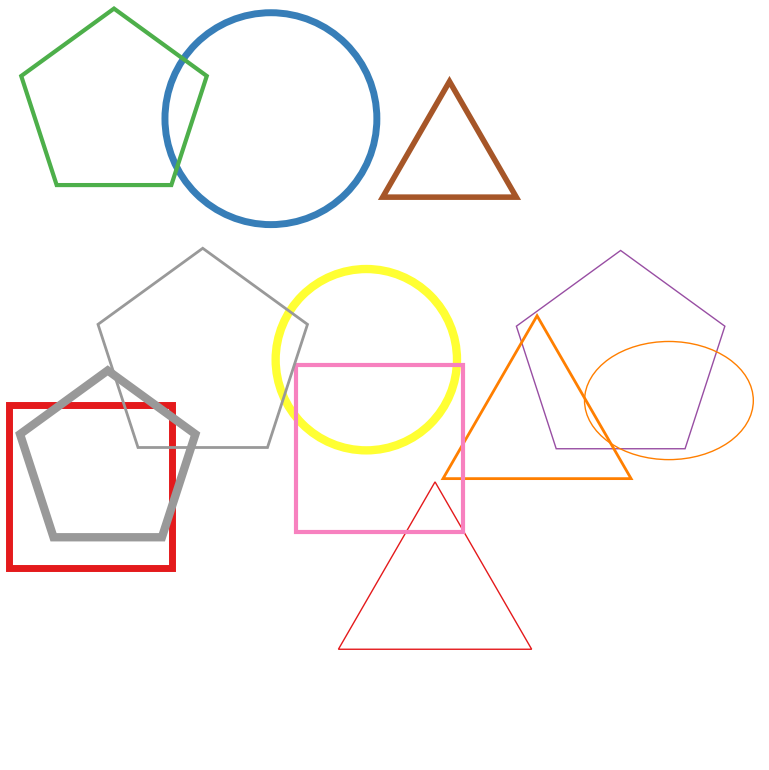[{"shape": "square", "thickness": 2.5, "radius": 0.53, "center": [0.118, 0.368]}, {"shape": "triangle", "thickness": 0.5, "radius": 0.72, "center": [0.565, 0.229]}, {"shape": "circle", "thickness": 2.5, "radius": 0.69, "center": [0.352, 0.846]}, {"shape": "pentagon", "thickness": 1.5, "radius": 0.63, "center": [0.148, 0.862]}, {"shape": "pentagon", "thickness": 0.5, "radius": 0.71, "center": [0.806, 0.532]}, {"shape": "triangle", "thickness": 1, "radius": 0.71, "center": [0.697, 0.449]}, {"shape": "oval", "thickness": 0.5, "radius": 0.55, "center": [0.869, 0.48]}, {"shape": "circle", "thickness": 3, "radius": 0.59, "center": [0.476, 0.533]}, {"shape": "triangle", "thickness": 2, "radius": 0.5, "center": [0.584, 0.794]}, {"shape": "square", "thickness": 1.5, "radius": 0.54, "center": [0.493, 0.418]}, {"shape": "pentagon", "thickness": 3, "radius": 0.6, "center": [0.14, 0.399]}, {"shape": "pentagon", "thickness": 1, "radius": 0.72, "center": [0.263, 0.535]}]